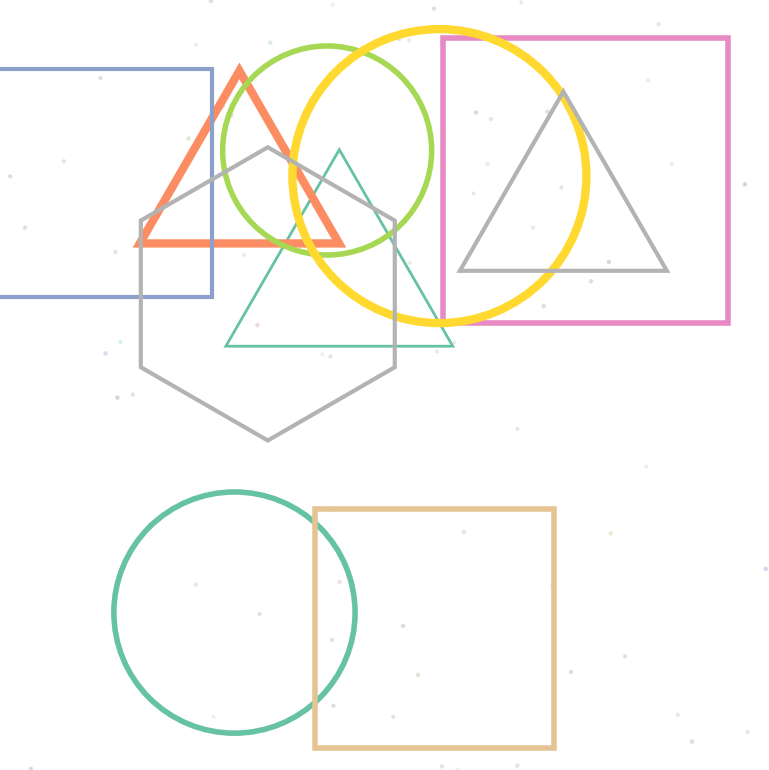[{"shape": "triangle", "thickness": 1, "radius": 0.85, "center": [0.441, 0.635]}, {"shape": "circle", "thickness": 2, "radius": 0.78, "center": [0.305, 0.204]}, {"shape": "triangle", "thickness": 3, "radius": 0.75, "center": [0.311, 0.759]}, {"shape": "square", "thickness": 1.5, "radius": 0.74, "center": [0.128, 0.762]}, {"shape": "square", "thickness": 2, "radius": 0.93, "center": [0.761, 0.766]}, {"shape": "circle", "thickness": 2, "radius": 0.68, "center": [0.425, 0.805]}, {"shape": "circle", "thickness": 3, "radius": 0.95, "center": [0.571, 0.771]}, {"shape": "square", "thickness": 2, "radius": 0.78, "center": [0.564, 0.184]}, {"shape": "triangle", "thickness": 1.5, "radius": 0.78, "center": [0.732, 0.726]}, {"shape": "hexagon", "thickness": 1.5, "radius": 0.95, "center": [0.348, 0.618]}]